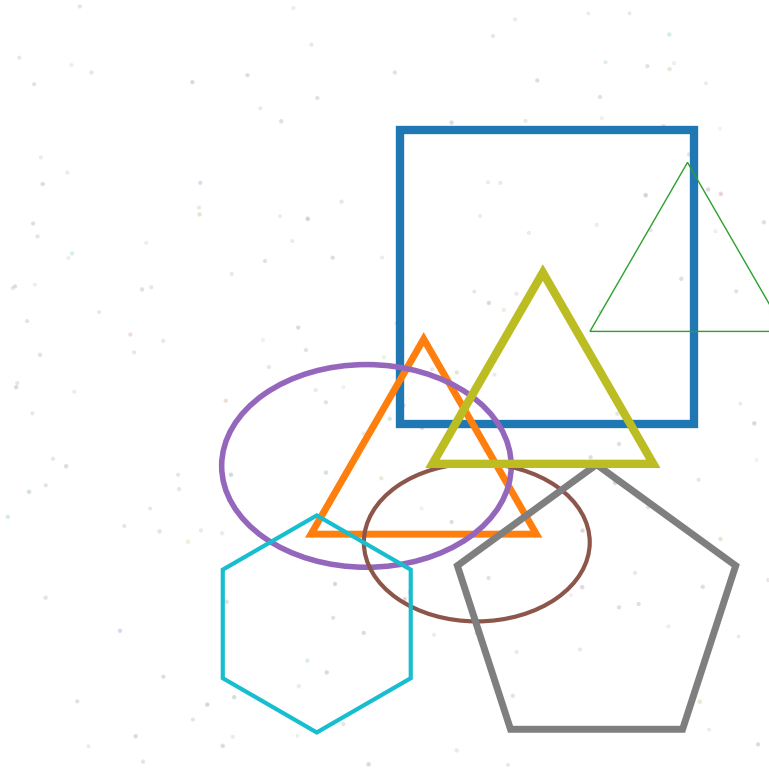[{"shape": "square", "thickness": 3, "radius": 0.95, "center": [0.711, 0.64]}, {"shape": "triangle", "thickness": 2.5, "radius": 0.84, "center": [0.55, 0.391]}, {"shape": "triangle", "thickness": 0.5, "radius": 0.73, "center": [0.893, 0.643]}, {"shape": "oval", "thickness": 2, "radius": 0.94, "center": [0.476, 0.395]}, {"shape": "oval", "thickness": 1.5, "radius": 0.73, "center": [0.619, 0.296]}, {"shape": "pentagon", "thickness": 2.5, "radius": 0.95, "center": [0.775, 0.207]}, {"shape": "triangle", "thickness": 3, "radius": 0.83, "center": [0.705, 0.48]}, {"shape": "hexagon", "thickness": 1.5, "radius": 0.7, "center": [0.411, 0.19]}]